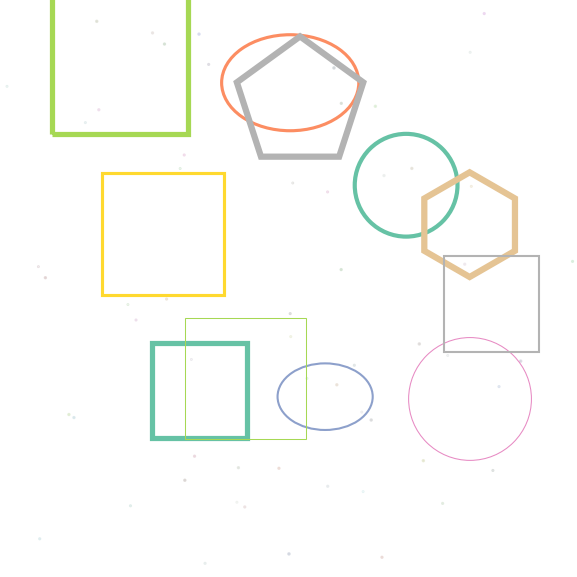[{"shape": "square", "thickness": 2.5, "radius": 0.41, "center": [0.345, 0.322]}, {"shape": "circle", "thickness": 2, "radius": 0.44, "center": [0.703, 0.678]}, {"shape": "oval", "thickness": 1.5, "radius": 0.59, "center": [0.503, 0.856]}, {"shape": "oval", "thickness": 1, "radius": 0.41, "center": [0.563, 0.312]}, {"shape": "circle", "thickness": 0.5, "radius": 0.53, "center": [0.814, 0.308]}, {"shape": "square", "thickness": 0.5, "radius": 0.52, "center": [0.425, 0.344]}, {"shape": "square", "thickness": 2.5, "radius": 0.59, "center": [0.207, 0.885]}, {"shape": "square", "thickness": 1.5, "radius": 0.53, "center": [0.282, 0.595]}, {"shape": "hexagon", "thickness": 3, "radius": 0.45, "center": [0.813, 0.61]}, {"shape": "pentagon", "thickness": 3, "radius": 0.58, "center": [0.52, 0.821]}, {"shape": "square", "thickness": 1, "radius": 0.41, "center": [0.851, 0.473]}]